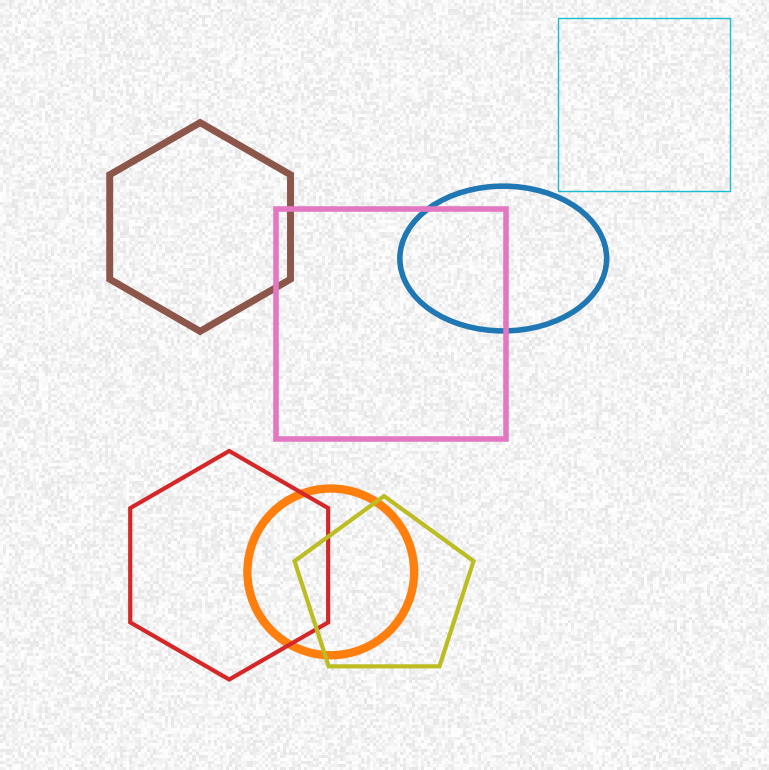[{"shape": "oval", "thickness": 2, "radius": 0.67, "center": [0.654, 0.664]}, {"shape": "circle", "thickness": 3, "radius": 0.54, "center": [0.43, 0.257]}, {"shape": "hexagon", "thickness": 1.5, "radius": 0.74, "center": [0.298, 0.266]}, {"shape": "hexagon", "thickness": 2.5, "radius": 0.68, "center": [0.26, 0.705]}, {"shape": "square", "thickness": 2, "radius": 0.75, "center": [0.508, 0.579]}, {"shape": "pentagon", "thickness": 1.5, "radius": 0.61, "center": [0.499, 0.234]}, {"shape": "square", "thickness": 0.5, "radius": 0.56, "center": [0.836, 0.864]}]